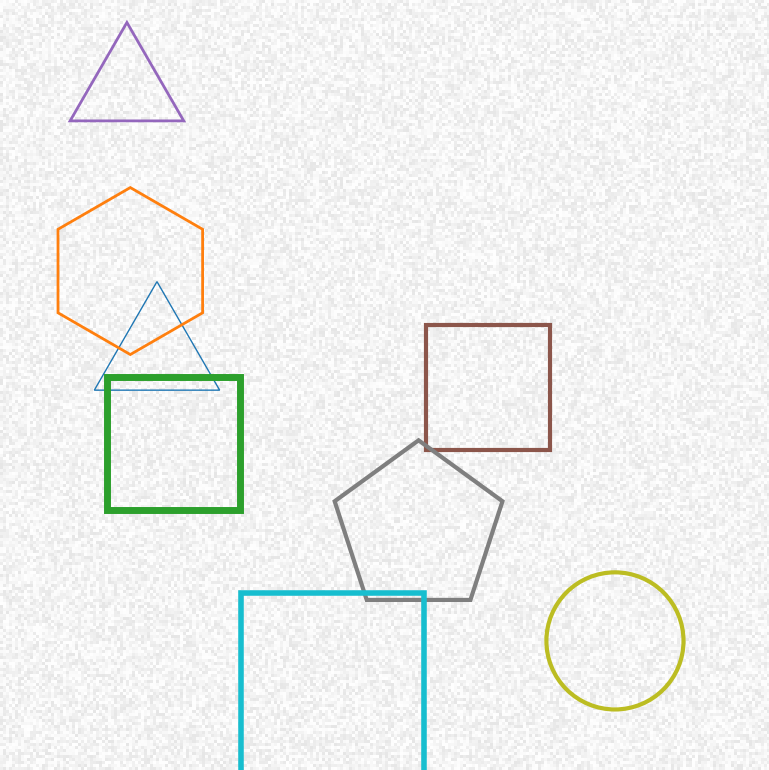[{"shape": "triangle", "thickness": 0.5, "radius": 0.47, "center": [0.204, 0.54]}, {"shape": "hexagon", "thickness": 1, "radius": 0.54, "center": [0.169, 0.648]}, {"shape": "square", "thickness": 2.5, "radius": 0.43, "center": [0.226, 0.424]}, {"shape": "triangle", "thickness": 1, "radius": 0.43, "center": [0.165, 0.886]}, {"shape": "square", "thickness": 1.5, "radius": 0.4, "center": [0.634, 0.497]}, {"shape": "pentagon", "thickness": 1.5, "radius": 0.57, "center": [0.544, 0.314]}, {"shape": "circle", "thickness": 1.5, "radius": 0.45, "center": [0.799, 0.168]}, {"shape": "square", "thickness": 2, "radius": 0.59, "center": [0.432, 0.111]}]